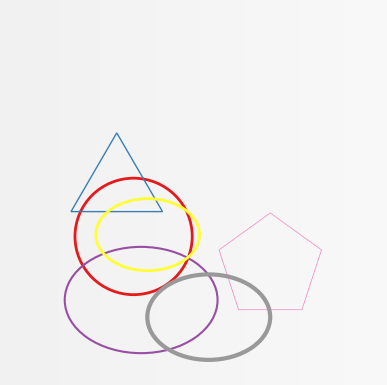[{"shape": "circle", "thickness": 2, "radius": 0.76, "center": [0.345, 0.386]}, {"shape": "triangle", "thickness": 1, "radius": 0.68, "center": [0.301, 0.519]}, {"shape": "oval", "thickness": 1.5, "radius": 0.99, "center": [0.364, 0.221]}, {"shape": "oval", "thickness": 2, "radius": 0.67, "center": [0.381, 0.39]}, {"shape": "pentagon", "thickness": 0.5, "radius": 0.7, "center": [0.697, 0.308]}, {"shape": "oval", "thickness": 3, "radius": 0.79, "center": [0.539, 0.176]}]